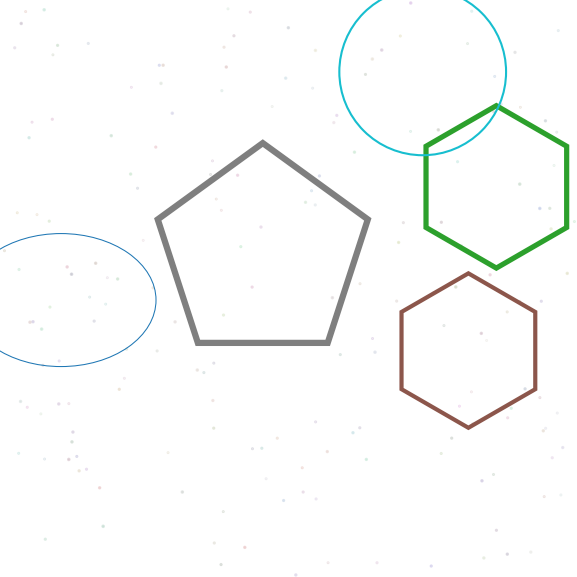[{"shape": "oval", "thickness": 0.5, "radius": 0.82, "center": [0.106, 0.48]}, {"shape": "hexagon", "thickness": 2.5, "radius": 0.7, "center": [0.859, 0.676]}, {"shape": "hexagon", "thickness": 2, "radius": 0.67, "center": [0.811, 0.392]}, {"shape": "pentagon", "thickness": 3, "radius": 0.96, "center": [0.455, 0.56]}, {"shape": "circle", "thickness": 1, "radius": 0.72, "center": [0.732, 0.875]}]